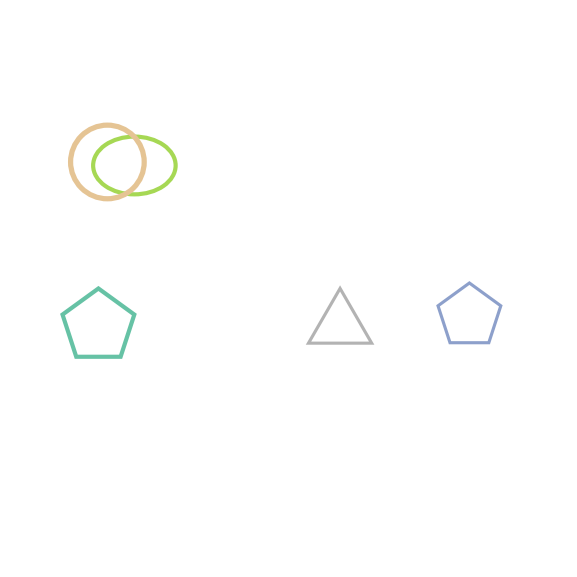[{"shape": "pentagon", "thickness": 2, "radius": 0.33, "center": [0.17, 0.434]}, {"shape": "pentagon", "thickness": 1.5, "radius": 0.29, "center": [0.813, 0.452]}, {"shape": "oval", "thickness": 2, "radius": 0.36, "center": [0.233, 0.713]}, {"shape": "circle", "thickness": 2.5, "radius": 0.32, "center": [0.186, 0.719]}, {"shape": "triangle", "thickness": 1.5, "radius": 0.32, "center": [0.589, 0.437]}]